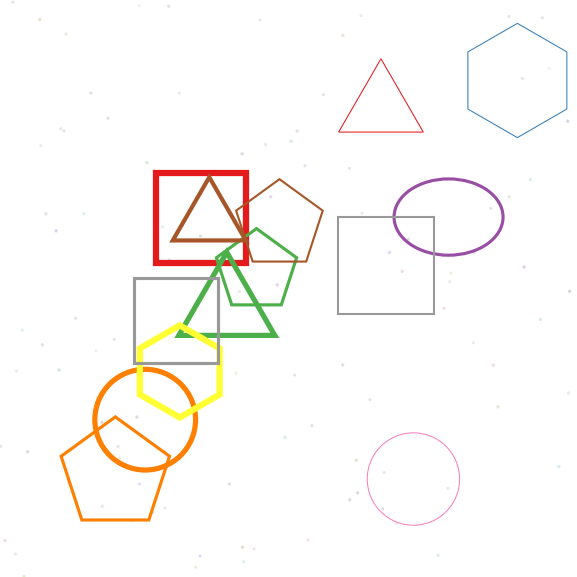[{"shape": "triangle", "thickness": 0.5, "radius": 0.42, "center": [0.66, 0.813]}, {"shape": "square", "thickness": 3, "radius": 0.39, "center": [0.348, 0.622]}, {"shape": "hexagon", "thickness": 0.5, "radius": 0.49, "center": [0.896, 0.86]}, {"shape": "triangle", "thickness": 2.5, "radius": 0.48, "center": [0.393, 0.466]}, {"shape": "pentagon", "thickness": 1.5, "radius": 0.37, "center": [0.444, 0.53]}, {"shape": "oval", "thickness": 1.5, "radius": 0.47, "center": [0.777, 0.623]}, {"shape": "pentagon", "thickness": 1.5, "radius": 0.49, "center": [0.2, 0.179]}, {"shape": "circle", "thickness": 2.5, "radius": 0.44, "center": [0.251, 0.272]}, {"shape": "hexagon", "thickness": 3, "radius": 0.4, "center": [0.311, 0.356]}, {"shape": "triangle", "thickness": 2, "radius": 0.37, "center": [0.362, 0.619]}, {"shape": "pentagon", "thickness": 1, "radius": 0.39, "center": [0.484, 0.61]}, {"shape": "circle", "thickness": 0.5, "radius": 0.4, "center": [0.716, 0.17]}, {"shape": "square", "thickness": 1, "radius": 0.42, "center": [0.668, 0.539]}, {"shape": "square", "thickness": 1.5, "radius": 0.37, "center": [0.305, 0.445]}]